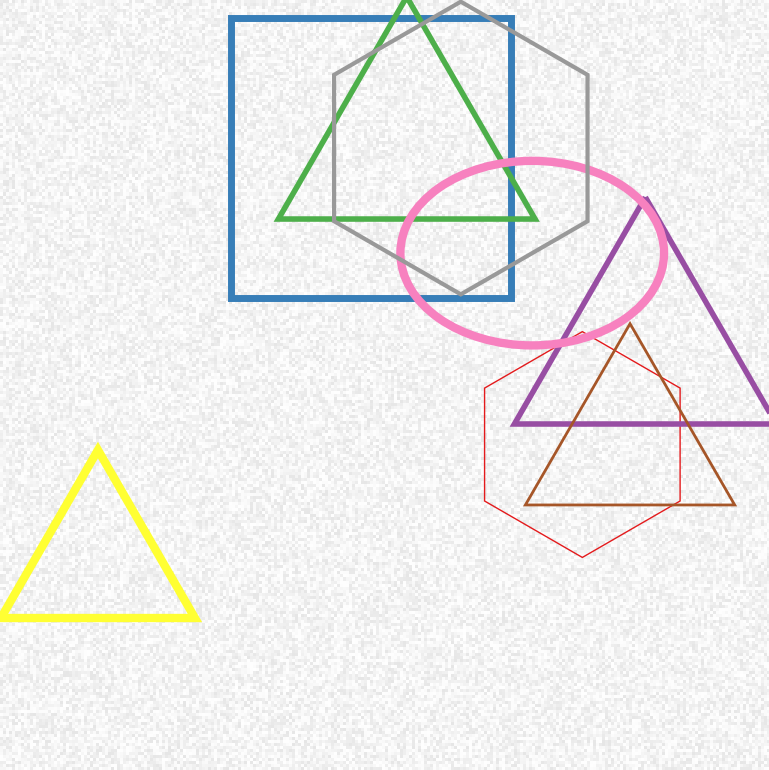[{"shape": "hexagon", "thickness": 0.5, "radius": 0.73, "center": [0.756, 0.423]}, {"shape": "square", "thickness": 2.5, "radius": 0.91, "center": [0.482, 0.795]}, {"shape": "triangle", "thickness": 2, "radius": 0.96, "center": [0.528, 0.812]}, {"shape": "triangle", "thickness": 2, "radius": 0.98, "center": [0.838, 0.548]}, {"shape": "triangle", "thickness": 3, "radius": 0.73, "center": [0.127, 0.27]}, {"shape": "triangle", "thickness": 1, "radius": 0.78, "center": [0.818, 0.423]}, {"shape": "oval", "thickness": 3, "radius": 0.86, "center": [0.691, 0.671]}, {"shape": "hexagon", "thickness": 1.5, "radius": 0.95, "center": [0.598, 0.808]}]